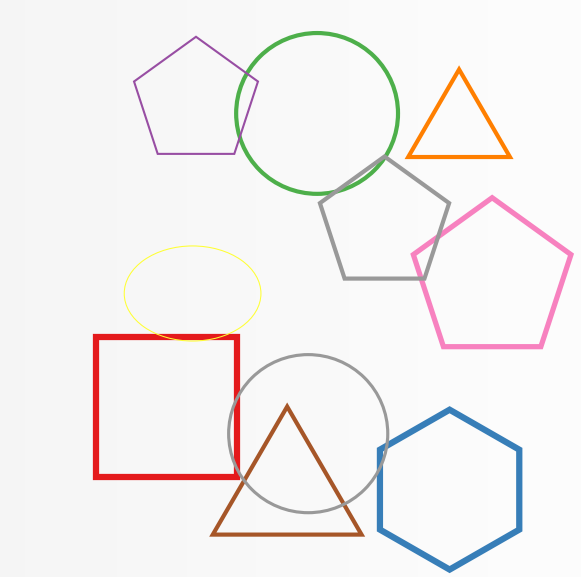[{"shape": "square", "thickness": 3, "radius": 0.6, "center": [0.287, 0.294]}, {"shape": "hexagon", "thickness": 3, "radius": 0.69, "center": [0.774, 0.151]}, {"shape": "circle", "thickness": 2, "radius": 0.7, "center": [0.546, 0.803]}, {"shape": "pentagon", "thickness": 1, "radius": 0.56, "center": [0.337, 0.823]}, {"shape": "triangle", "thickness": 2, "radius": 0.51, "center": [0.79, 0.778]}, {"shape": "oval", "thickness": 0.5, "radius": 0.59, "center": [0.331, 0.491]}, {"shape": "triangle", "thickness": 2, "radius": 0.74, "center": [0.494, 0.147]}, {"shape": "pentagon", "thickness": 2.5, "radius": 0.71, "center": [0.847, 0.514]}, {"shape": "circle", "thickness": 1.5, "radius": 0.68, "center": [0.53, 0.248]}, {"shape": "pentagon", "thickness": 2, "radius": 0.58, "center": [0.662, 0.611]}]